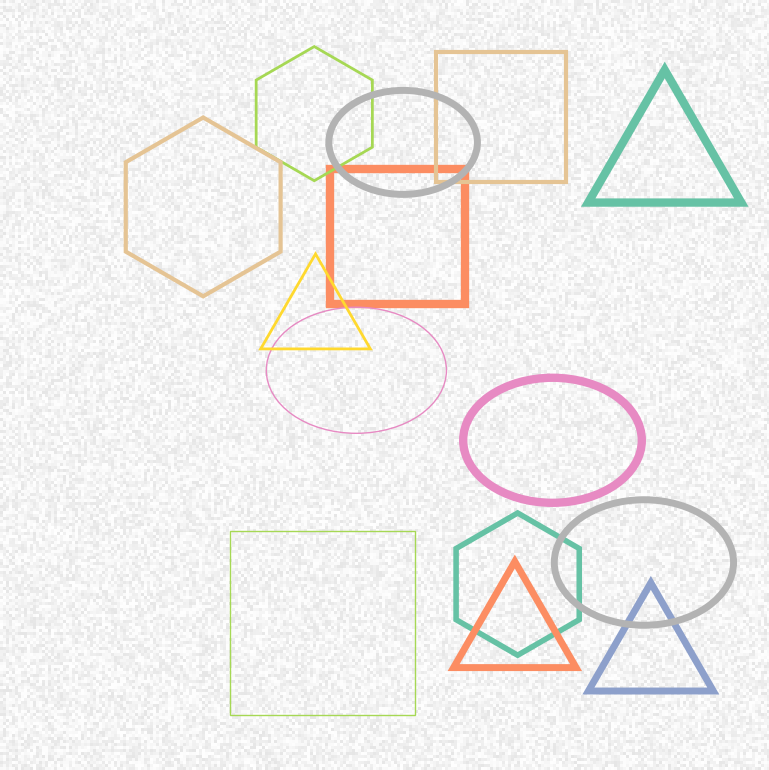[{"shape": "triangle", "thickness": 3, "radius": 0.57, "center": [0.863, 0.794]}, {"shape": "hexagon", "thickness": 2, "radius": 0.46, "center": [0.672, 0.241]}, {"shape": "triangle", "thickness": 2.5, "radius": 0.46, "center": [0.669, 0.179]}, {"shape": "square", "thickness": 3, "radius": 0.44, "center": [0.516, 0.693]}, {"shape": "triangle", "thickness": 2.5, "radius": 0.47, "center": [0.845, 0.149]}, {"shape": "oval", "thickness": 0.5, "radius": 0.58, "center": [0.463, 0.519]}, {"shape": "oval", "thickness": 3, "radius": 0.58, "center": [0.718, 0.428]}, {"shape": "square", "thickness": 0.5, "radius": 0.6, "center": [0.419, 0.191]}, {"shape": "hexagon", "thickness": 1, "radius": 0.44, "center": [0.408, 0.852]}, {"shape": "triangle", "thickness": 1, "radius": 0.41, "center": [0.41, 0.588]}, {"shape": "square", "thickness": 1.5, "radius": 0.42, "center": [0.65, 0.848]}, {"shape": "hexagon", "thickness": 1.5, "radius": 0.58, "center": [0.264, 0.731]}, {"shape": "oval", "thickness": 2.5, "radius": 0.58, "center": [0.836, 0.269]}, {"shape": "oval", "thickness": 2.5, "radius": 0.48, "center": [0.524, 0.815]}]